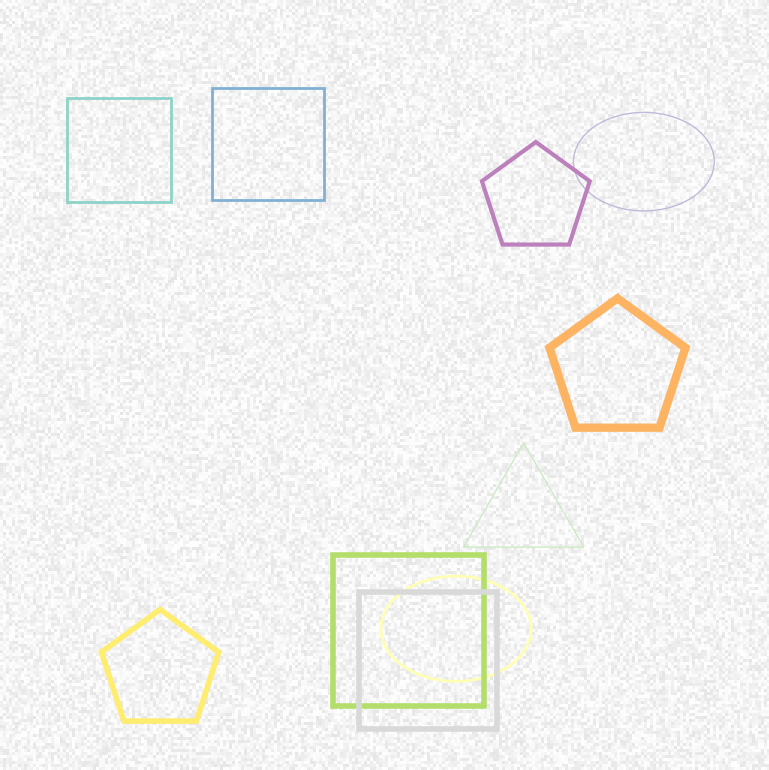[{"shape": "square", "thickness": 1, "radius": 0.34, "center": [0.154, 0.805]}, {"shape": "oval", "thickness": 1, "radius": 0.49, "center": [0.592, 0.183]}, {"shape": "oval", "thickness": 0.5, "radius": 0.46, "center": [0.836, 0.79]}, {"shape": "square", "thickness": 1, "radius": 0.36, "center": [0.348, 0.813]}, {"shape": "pentagon", "thickness": 3, "radius": 0.46, "center": [0.802, 0.52]}, {"shape": "square", "thickness": 2, "radius": 0.49, "center": [0.531, 0.181]}, {"shape": "square", "thickness": 2, "radius": 0.45, "center": [0.556, 0.142]}, {"shape": "pentagon", "thickness": 1.5, "radius": 0.37, "center": [0.696, 0.742]}, {"shape": "triangle", "thickness": 0.5, "radius": 0.45, "center": [0.68, 0.335]}, {"shape": "pentagon", "thickness": 2, "radius": 0.4, "center": [0.208, 0.128]}]